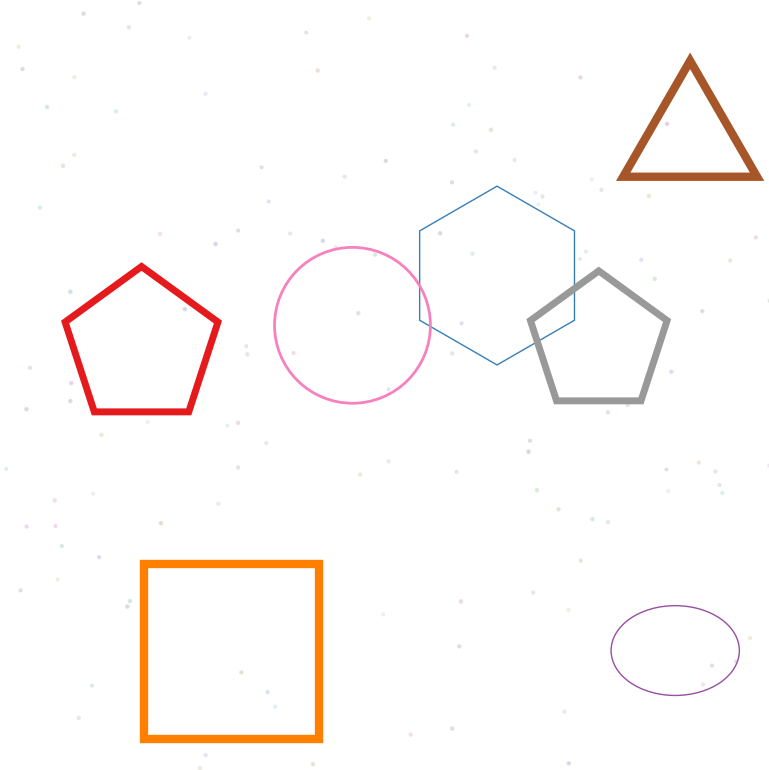[{"shape": "pentagon", "thickness": 2.5, "radius": 0.52, "center": [0.184, 0.55]}, {"shape": "hexagon", "thickness": 0.5, "radius": 0.58, "center": [0.646, 0.642]}, {"shape": "oval", "thickness": 0.5, "radius": 0.42, "center": [0.877, 0.155]}, {"shape": "square", "thickness": 3, "radius": 0.57, "center": [0.301, 0.153]}, {"shape": "triangle", "thickness": 3, "radius": 0.5, "center": [0.896, 0.821]}, {"shape": "circle", "thickness": 1, "radius": 0.51, "center": [0.458, 0.578]}, {"shape": "pentagon", "thickness": 2.5, "radius": 0.47, "center": [0.778, 0.555]}]